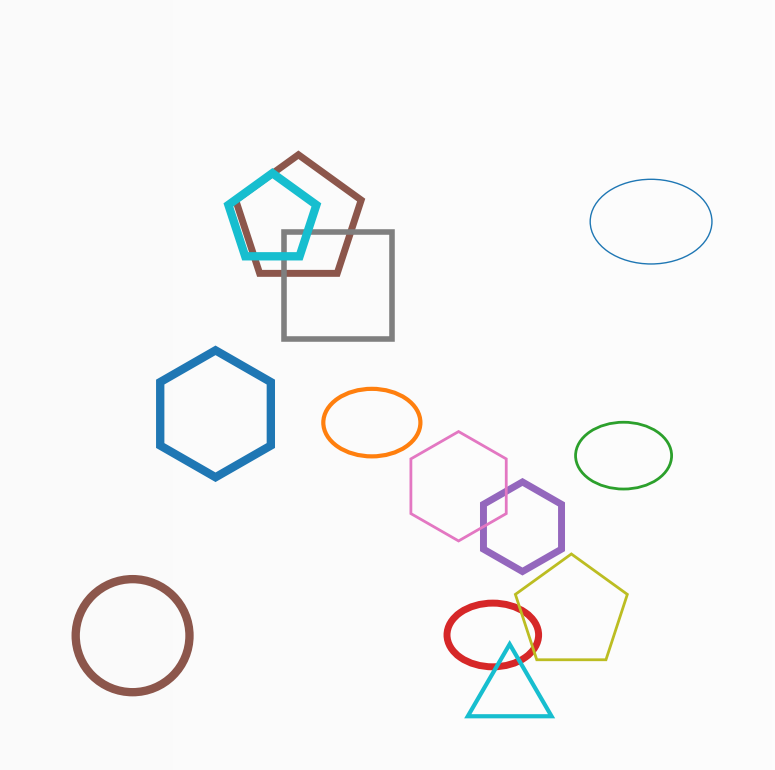[{"shape": "oval", "thickness": 0.5, "radius": 0.39, "center": [0.84, 0.712]}, {"shape": "hexagon", "thickness": 3, "radius": 0.41, "center": [0.278, 0.463]}, {"shape": "oval", "thickness": 1.5, "radius": 0.31, "center": [0.48, 0.451]}, {"shape": "oval", "thickness": 1, "radius": 0.31, "center": [0.805, 0.408]}, {"shape": "oval", "thickness": 2.5, "radius": 0.3, "center": [0.636, 0.175]}, {"shape": "hexagon", "thickness": 2.5, "radius": 0.29, "center": [0.674, 0.316]}, {"shape": "pentagon", "thickness": 2.5, "radius": 0.43, "center": [0.385, 0.714]}, {"shape": "circle", "thickness": 3, "radius": 0.37, "center": [0.171, 0.174]}, {"shape": "hexagon", "thickness": 1, "radius": 0.36, "center": [0.592, 0.369]}, {"shape": "square", "thickness": 2, "radius": 0.35, "center": [0.437, 0.629]}, {"shape": "pentagon", "thickness": 1, "radius": 0.38, "center": [0.737, 0.205]}, {"shape": "triangle", "thickness": 1.5, "radius": 0.31, "center": [0.658, 0.101]}, {"shape": "pentagon", "thickness": 3, "radius": 0.3, "center": [0.351, 0.715]}]